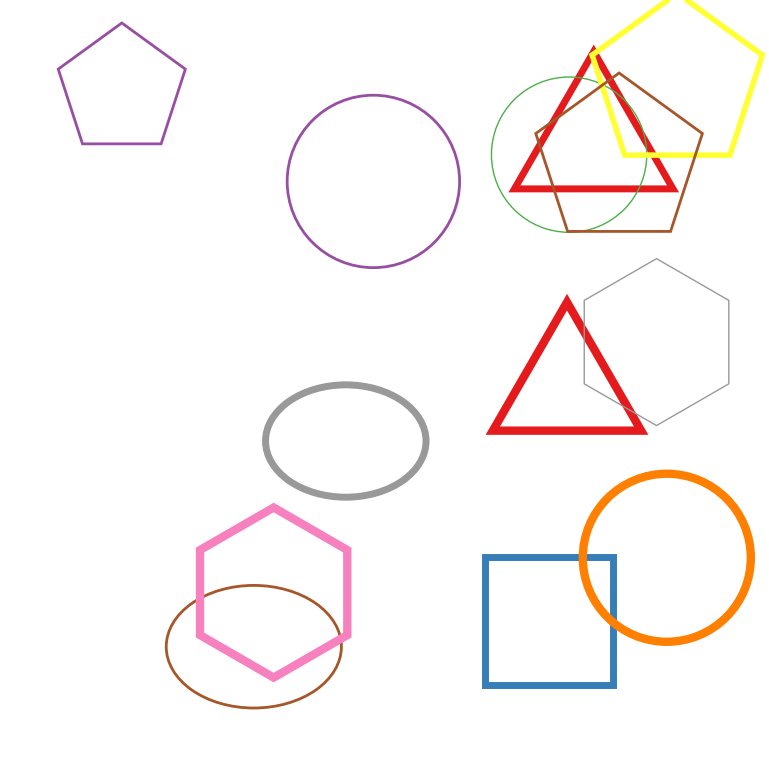[{"shape": "triangle", "thickness": 2.5, "radius": 0.59, "center": [0.771, 0.814]}, {"shape": "triangle", "thickness": 3, "radius": 0.56, "center": [0.736, 0.496]}, {"shape": "square", "thickness": 2.5, "radius": 0.42, "center": [0.713, 0.194]}, {"shape": "circle", "thickness": 0.5, "radius": 0.5, "center": [0.739, 0.799]}, {"shape": "circle", "thickness": 1, "radius": 0.56, "center": [0.485, 0.764]}, {"shape": "pentagon", "thickness": 1, "radius": 0.43, "center": [0.158, 0.883]}, {"shape": "circle", "thickness": 3, "radius": 0.55, "center": [0.866, 0.276]}, {"shape": "pentagon", "thickness": 2, "radius": 0.58, "center": [0.88, 0.893]}, {"shape": "oval", "thickness": 1, "radius": 0.57, "center": [0.33, 0.16]}, {"shape": "pentagon", "thickness": 1, "radius": 0.57, "center": [0.804, 0.791]}, {"shape": "hexagon", "thickness": 3, "radius": 0.55, "center": [0.355, 0.23]}, {"shape": "oval", "thickness": 2.5, "radius": 0.52, "center": [0.449, 0.427]}, {"shape": "hexagon", "thickness": 0.5, "radius": 0.54, "center": [0.853, 0.556]}]